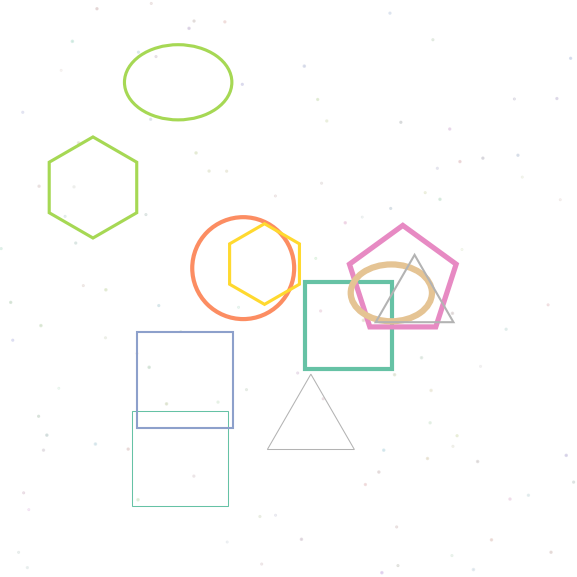[{"shape": "square", "thickness": 0.5, "radius": 0.41, "center": [0.312, 0.205]}, {"shape": "square", "thickness": 2, "radius": 0.38, "center": [0.604, 0.435]}, {"shape": "circle", "thickness": 2, "radius": 0.44, "center": [0.421, 0.535]}, {"shape": "square", "thickness": 1, "radius": 0.41, "center": [0.32, 0.341]}, {"shape": "pentagon", "thickness": 2.5, "radius": 0.49, "center": [0.698, 0.512]}, {"shape": "oval", "thickness": 1.5, "radius": 0.46, "center": [0.309, 0.857]}, {"shape": "hexagon", "thickness": 1.5, "radius": 0.44, "center": [0.161, 0.674]}, {"shape": "hexagon", "thickness": 1.5, "radius": 0.35, "center": [0.458, 0.542]}, {"shape": "oval", "thickness": 3, "radius": 0.35, "center": [0.678, 0.492]}, {"shape": "triangle", "thickness": 0.5, "radius": 0.43, "center": [0.538, 0.264]}, {"shape": "triangle", "thickness": 1, "radius": 0.39, "center": [0.718, 0.48]}]